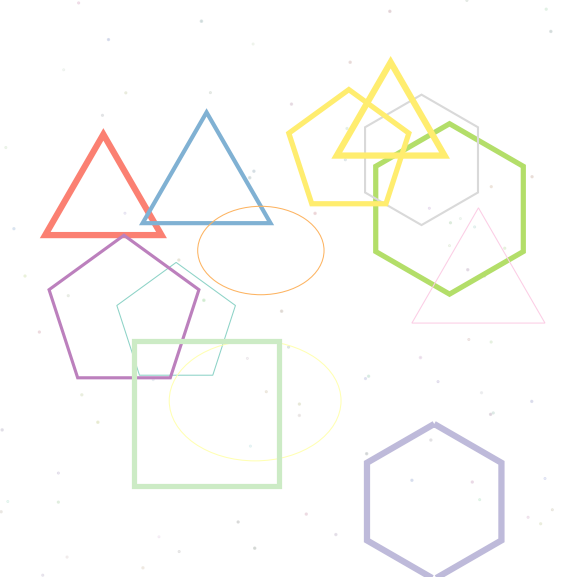[{"shape": "pentagon", "thickness": 0.5, "radius": 0.54, "center": [0.305, 0.437]}, {"shape": "oval", "thickness": 0.5, "radius": 0.74, "center": [0.442, 0.305]}, {"shape": "hexagon", "thickness": 3, "radius": 0.67, "center": [0.752, 0.131]}, {"shape": "triangle", "thickness": 3, "radius": 0.58, "center": [0.179, 0.65]}, {"shape": "triangle", "thickness": 2, "radius": 0.64, "center": [0.358, 0.677]}, {"shape": "oval", "thickness": 0.5, "radius": 0.55, "center": [0.452, 0.565]}, {"shape": "hexagon", "thickness": 2.5, "radius": 0.74, "center": [0.778, 0.637]}, {"shape": "triangle", "thickness": 0.5, "radius": 0.67, "center": [0.828, 0.506]}, {"shape": "hexagon", "thickness": 1, "radius": 0.56, "center": [0.73, 0.722]}, {"shape": "pentagon", "thickness": 1.5, "radius": 0.68, "center": [0.215, 0.455]}, {"shape": "square", "thickness": 2.5, "radius": 0.63, "center": [0.358, 0.283]}, {"shape": "triangle", "thickness": 3, "radius": 0.54, "center": [0.676, 0.784]}, {"shape": "pentagon", "thickness": 2.5, "radius": 0.55, "center": [0.604, 0.735]}]